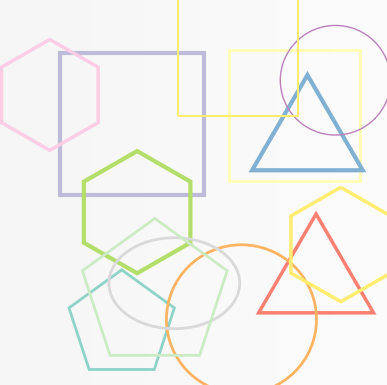[{"shape": "pentagon", "thickness": 2, "radius": 0.71, "center": [0.314, 0.156]}, {"shape": "square", "thickness": 2, "radius": 0.85, "center": [0.76, 0.7]}, {"shape": "square", "thickness": 3, "radius": 0.93, "center": [0.341, 0.677]}, {"shape": "triangle", "thickness": 2.5, "radius": 0.86, "center": [0.816, 0.273]}, {"shape": "triangle", "thickness": 3, "radius": 0.82, "center": [0.793, 0.64]}, {"shape": "circle", "thickness": 2, "radius": 0.97, "center": [0.623, 0.171]}, {"shape": "hexagon", "thickness": 3, "radius": 0.79, "center": [0.354, 0.449]}, {"shape": "hexagon", "thickness": 2.5, "radius": 0.72, "center": [0.129, 0.754]}, {"shape": "oval", "thickness": 2, "radius": 0.84, "center": [0.45, 0.264]}, {"shape": "circle", "thickness": 1, "radius": 0.71, "center": [0.866, 0.792]}, {"shape": "pentagon", "thickness": 2, "radius": 0.98, "center": [0.399, 0.236]}, {"shape": "square", "thickness": 1.5, "radius": 0.78, "center": [0.614, 0.854]}, {"shape": "hexagon", "thickness": 2.5, "radius": 0.74, "center": [0.879, 0.365]}]